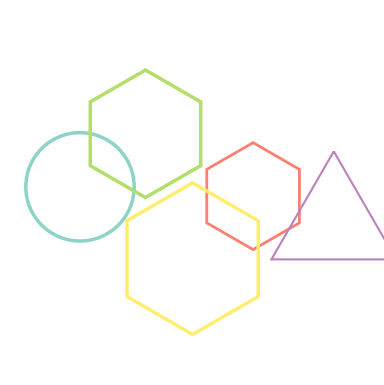[{"shape": "circle", "thickness": 2.5, "radius": 0.7, "center": [0.208, 0.515]}, {"shape": "hexagon", "thickness": 2, "radius": 0.69, "center": [0.657, 0.491]}, {"shape": "hexagon", "thickness": 2.5, "radius": 0.83, "center": [0.378, 0.653]}, {"shape": "triangle", "thickness": 1.5, "radius": 0.93, "center": [0.867, 0.42]}, {"shape": "hexagon", "thickness": 2.5, "radius": 0.98, "center": [0.5, 0.328]}]